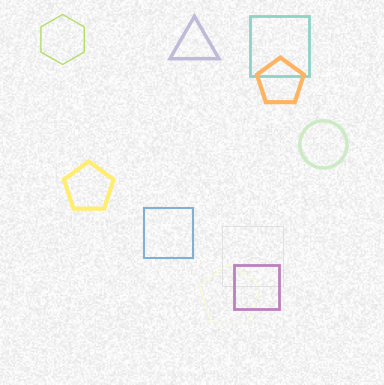[{"shape": "square", "thickness": 2, "radius": 0.39, "center": [0.726, 0.881]}, {"shape": "pentagon", "thickness": 0.5, "radius": 0.42, "center": [0.597, 0.232]}, {"shape": "triangle", "thickness": 2.5, "radius": 0.37, "center": [0.505, 0.884]}, {"shape": "square", "thickness": 1.5, "radius": 0.32, "center": [0.438, 0.395]}, {"shape": "pentagon", "thickness": 3, "radius": 0.32, "center": [0.728, 0.786]}, {"shape": "hexagon", "thickness": 1, "radius": 0.33, "center": [0.163, 0.897]}, {"shape": "square", "thickness": 0.5, "radius": 0.39, "center": [0.656, 0.334]}, {"shape": "square", "thickness": 2, "radius": 0.29, "center": [0.666, 0.254]}, {"shape": "circle", "thickness": 2.5, "radius": 0.31, "center": [0.84, 0.625]}, {"shape": "pentagon", "thickness": 3, "radius": 0.34, "center": [0.231, 0.513]}]